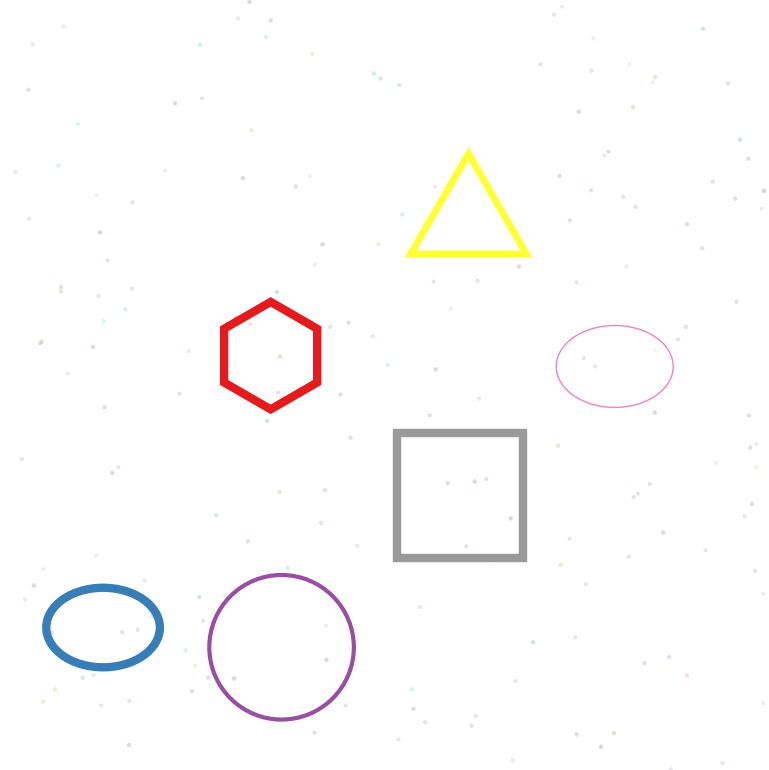[{"shape": "hexagon", "thickness": 3, "radius": 0.35, "center": [0.352, 0.538]}, {"shape": "oval", "thickness": 3, "radius": 0.37, "center": [0.134, 0.185]}, {"shape": "circle", "thickness": 1.5, "radius": 0.47, "center": [0.366, 0.159]}, {"shape": "triangle", "thickness": 2.5, "radius": 0.43, "center": [0.609, 0.714]}, {"shape": "oval", "thickness": 0.5, "radius": 0.38, "center": [0.798, 0.524]}, {"shape": "square", "thickness": 3, "radius": 0.41, "center": [0.597, 0.357]}]